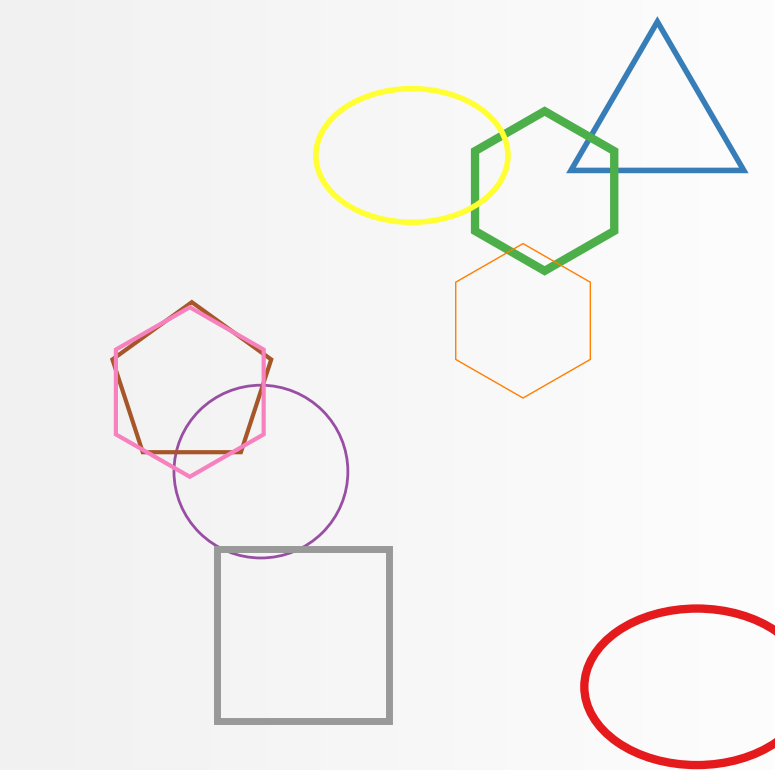[{"shape": "oval", "thickness": 3, "radius": 0.73, "center": [0.899, 0.108]}, {"shape": "triangle", "thickness": 2, "radius": 0.64, "center": [0.848, 0.843]}, {"shape": "hexagon", "thickness": 3, "radius": 0.52, "center": [0.703, 0.752]}, {"shape": "circle", "thickness": 1, "radius": 0.56, "center": [0.337, 0.388]}, {"shape": "hexagon", "thickness": 0.5, "radius": 0.5, "center": [0.675, 0.583]}, {"shape": "oval", "thickness": 2, "radius": 0.62, "center": [0.532, 0.798]}, {"shape": "pentagon", "thickness": 1.5, "radius": 0.54, "center": [0.248, 0.5]}, {"shape": "hexagon", "thickness": 1.5, "radius": 0.55, "center": [0.245, 0.491]}, {"shape": "square", "thickness": 2.5, "radius": 0.56, "center": [0.391, 0.175]}]